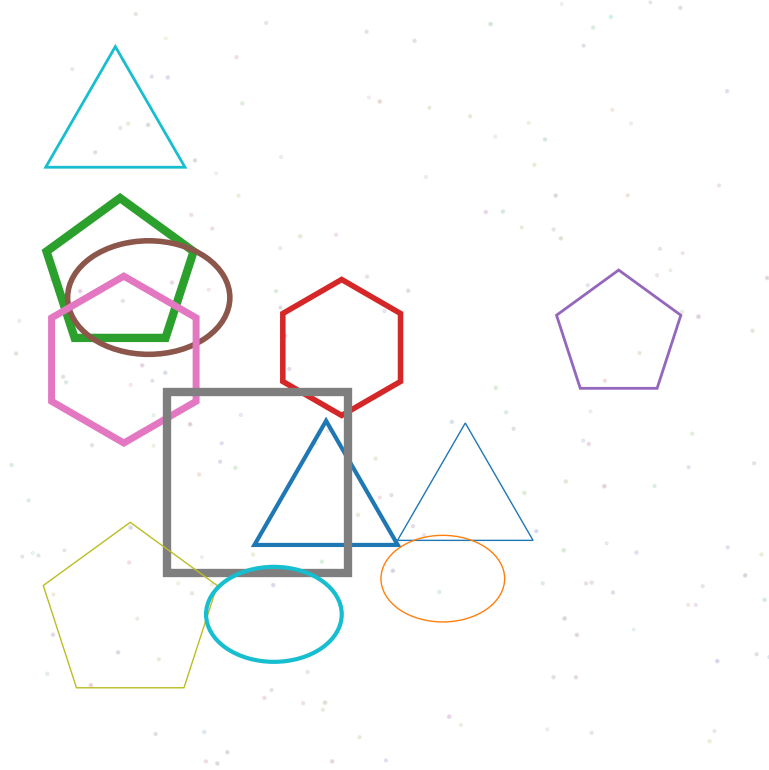[{"shape": "triangle", "thickness": 0.5, "radius": 0.51, "center": [0.604, 0.349]}, {"shape": "triangle", "thickness": 1.5, "radius": 0.54, "center": [0.423, 0.346]}, {"shape": "oval", "thickness": 0.5, "radius": 0.4, "center": [0.575, 0.249]}, {"shape": "pentagon", "thickness": 3, "radius": 0.5, "center": [0.156, 0.642]}, {"shape": "hexagon", "thickness": 2, "radius": 0.44, "center": [0.444, 0.549]}, {"shape": "pentagon", "thickness": 1, "radius": 0.42, "center": [0.803, 0.564]}, {"shape": "oval", "thickness": 2, "radius": 0.53, "center": [0.193, 0.614]}, {"shape": "hexagon", "thickness": 2.5, "radius": 0.54, "center": [0.161, 0.533]}, {"shape": "square", "thickness": 3, "radius": 0.59, "center": [0.334, 0.374]}, {"shape": "pentagon", "thickness": 0.5, "radius": 0.59, "center": [0.169, 0.203]}, {"shape": "triangle", "thickness": 1, "radius": 0.52, "center": [0.15, 0.835]}, {"shape": "oval", "thickness": 1.5, "radius": 0.44, "center": [0.356, 0.202]}]